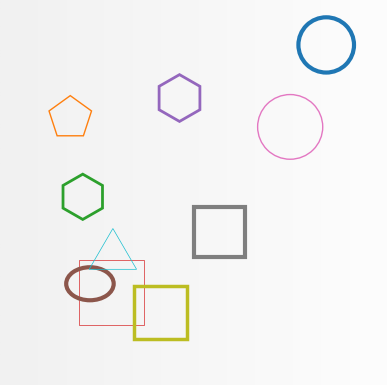[{"shape": "circle", "thickness": 3, "radius": 0.36, "center": [0.842, 0.883]}, {"shape": "pentagon", "thickness": 1, "radius": 0.29, "center": [0.181, 0.694]}, {"shape": "hexagon", "thickness": 2, "radius": 0.29, "center": [0.214, 0.489]}, {"shape": "square", "thickness": 0.5, "radius": 0.42, "center": [0.288, 0.24]}, {"shape": "hexagon", "thickness": 2, "radius": 0.3, "center": [0.463, 0.745]}, {"shape": "oval", "thickness": 3, "radius": 0.31, "center": [0.232, 0.263]}, {"shape": "circle", "thickness": 1, "radius": 0.42, "center": [0.749, 0.67]}, {"shape": "square", "thickness": 3, "radius": 0.33, "center": [0.567, 0.397]}, {"shape": "square", "thickness": 2.5, "radius": 0.34, "center": [0.415, 0.189]}, {"shape": "triangle", "thickness": 0.5, "radius": 0.35, "center": [0.291, 0.336]}]